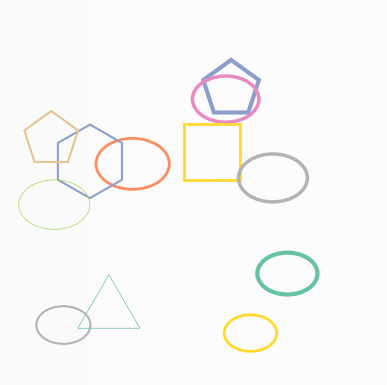[{"shape": "triangle", "thickness": 0.5, "radius": 0.46, "center": [0.281, 0.194]}, {"shape": "oval", "thickness": 3, "radius": 0.39, "center": [0.742, 0.289]}, {"shape": "oval", "thickness": 2, "radius": 0.47, "center": [0.342, 0.574]}, {"shape": "pentagon", "thickness": 3, "radius": 0.38, "center": [0.596, 0.769]}, {"shape": "hexagon", "thickness": 1.5, "radius": 0.48, "center": [0.232, 0.581]}, {"shape": "oval", "thickness": 2.5, "radius": 0.43, "center": [0.582, 0.743]}, {"shape": "oval", "thickness": 0.5, "radius": 0.46, "center": [0.14, 0.468]}, {"shape": "oval", "thickness": 2, "radius": 0.34, "center": [0.646, 0.135]}, {"shape": "square", "thickness": 2, "radius": 0.36, "center": [0.546, 0.605]}, {"shape": "pentagon", "thickness": 1.5, "radius": 0.36, "center": [0.132, 0.638]}, {"shape": "oval", "thickness": 2.5, "radius": 0.44, "center": [0.704, 0.538]}, {"shape": "oval", "thickness": 1.5, "radius": 0.35, "center": [0.164, 0.156]}]